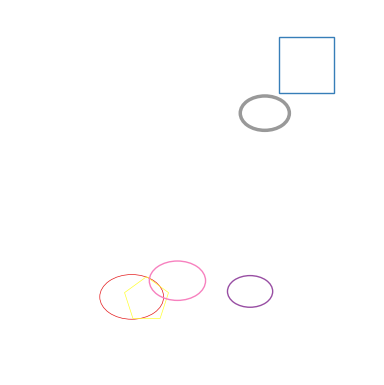[{"shape": "oval", "thickness": 0.5, "radius": 0.41, "center": [0.342, 0.229]}, {"shape": "square", "thickness": 1, "radius": 0.36, "center": [0.796, 0.831]}, {"shape": "oval", "thickness": 1, "radius": 0.29, "center": [0.65, 0.243]}, {"shape": "pentagon", "thickness": 0.5, "radius": 0.3, "center": [0.381, 0.221]}, {"shape": "oval", "thickness": 1, "radius": 0.37, "center": [0.461, 0.271]}, {"shape": "oval", "thickness": 2.5, "radius": 0.32, "center": [0.688, 0.706]}]